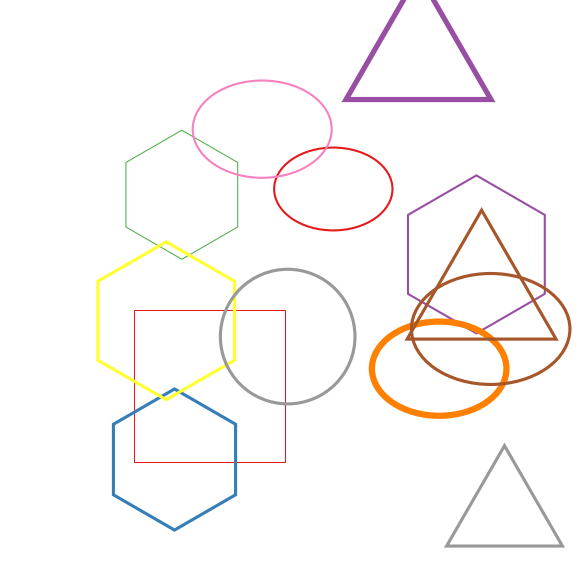[{"shape": "oval", "thickness": 1, "radius": 0.51, "center": [0.577, 0.672]}, {"shape": "square", "thickness": 0.5, "radius": 0.65, "center": [0.363, 0.331]}, {"shape": "hexagon", "thickness": 1.5, "radius": 0.61, "center": [0.302, 0.203]}, {"shape": "hexagon", "thickness": 0.5, "radius": 0.56, "center": [0.315, 0.662]}, {"shape": "triangle", "thickness": 2.5, "radius": 0.72, "center": [0.725, 0.899]}, {"shape": "hexagon", "thickness": 1, "radius": 0.68, "center": [0.825, 0.559]}, {"shape": "oval", "thickness": 3, "radius": 0.58, "center": [0.76, 0.361]}, {"shape": "hexagon", "thickness": 1.5, "radius": 0.68, "center": [0.288, 0.444]}, {"shape": "triangle", "thickness": 1.5, "radius": 0.74, "center": [0.834, 0.486]}, {"shape": "oval", "thickness": 1.5, "radius": 0.69, "center": [0.85, 0.429]}, {"shape": "oval", "thickness": 1, "radius": 0.6, "center": [0.454, 0.775]}, {"shape": "circle", "thickness": 1.5, "radius": 0.58, "center": [0.498, 0.416]}, {"shape": "triangle", "thickness": 1.5, "radius": 0.58, "center": [0.874, 0.112]}]